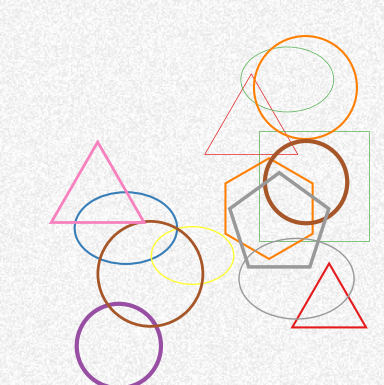[{"shape": "triangle", "thickness": 0.5, "radius": 0.7, "center": [0.653, 0.669]}, {"shape": "triangle", "thickness": 1.5, "radius": 0.55, "center": [0.855, 0.205]}, {"shape": "oval", "thickness": 1.5, "radius": 0.67, "center": [0.327, 0.408]}, {"shape": "oval", "thickness": 0.5, "radius": 0.6, "center": [0.746, 0.794]}, {"shape": "square", "thickness": 0.5, "radius": 0.72, "center": [0.816, 0.517]}, {"shape": "circle", "thickness": 3, "radius": 0.55, "center": [0.309, 0.101]}, {"shape": "circle", "thickness": 1.5, "radius": 0.67, "center": [0.793, 0.773]}, {"shape": "hexagon", "thickness": 1.5, "radius": 0.65, "center": [0.699, 0.458]}, {"shape": "oval", "thickness": 1, "radius": 0.54, "center": [0.5, 0.336]}, {"shape": "circle", "thickness": 3, "radius": 0.53, "center": [0.795, 0.527]}, {"shape": "circle", "thickness": 2, "radius": 0.68, "center": [0.391, 0.289]}, {"shape": "triangle", "thickness": 2, "radius": 0.7, "center": [0.254, 0.492]}, {"shape": "pentagon", "thickness": 2.5, "radius": 0.68, "center": [0.725, 0.416]}, {"shape": "oval", "thickness": 1, "radius": 0.75, "center": [0.77, 0.276]}]